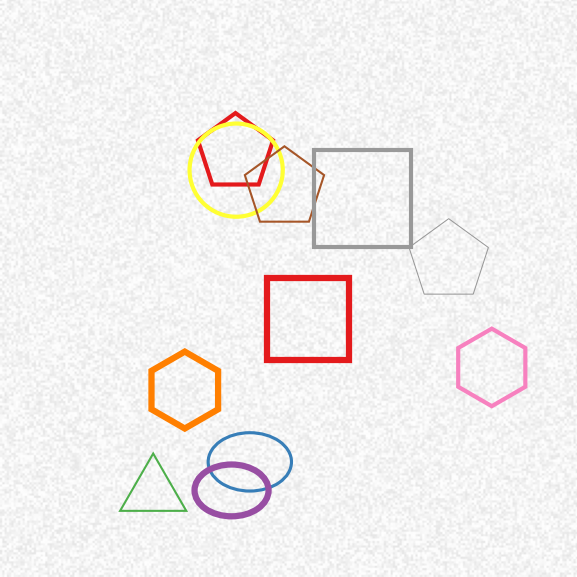[{"shape": "square", "thickness": 3, "radius": 0.35, "center": [0.533, 0.446]}, {"shape": "pentagon", "thickness": 2, "radius": 0.34, "center": [0.408, 0.735]}, {"shape": "oval", "thickness": 1.5, "radius": 0.36, "center": [0.433, 0.199]}, {"shape": "triangle", "thickness": 1, "radius": 0.33, "center": [0.265, 0.148]}, {"shape": "oval", "thickness": 3, "radius": 0.32, "center": [0.401, 0.15]}, {"shape": "hexagon", "thickness": 3, "radius": 0.33, "center": [0.32, 0.324]}, {"shape": "circle", "thickness": 2, "radius": 0.4, "center": [0.409, 0.705]}, {"shape": "pentagon", "thickness": 1, "radius": 0.36, "center": [0.493, 0.674]}, {"shape": "hexagon", "thickness": 2, "radius": 0.34, "center": [0.852, 0.363]}, {"shape": "pentagon", "thickness": 0.5, "radius": 0.36, "center": [0.777, 0.548]}, {"shape": "square", "thickness": 2, "radius": 0.42, "center": [0.628, 0.656]}]